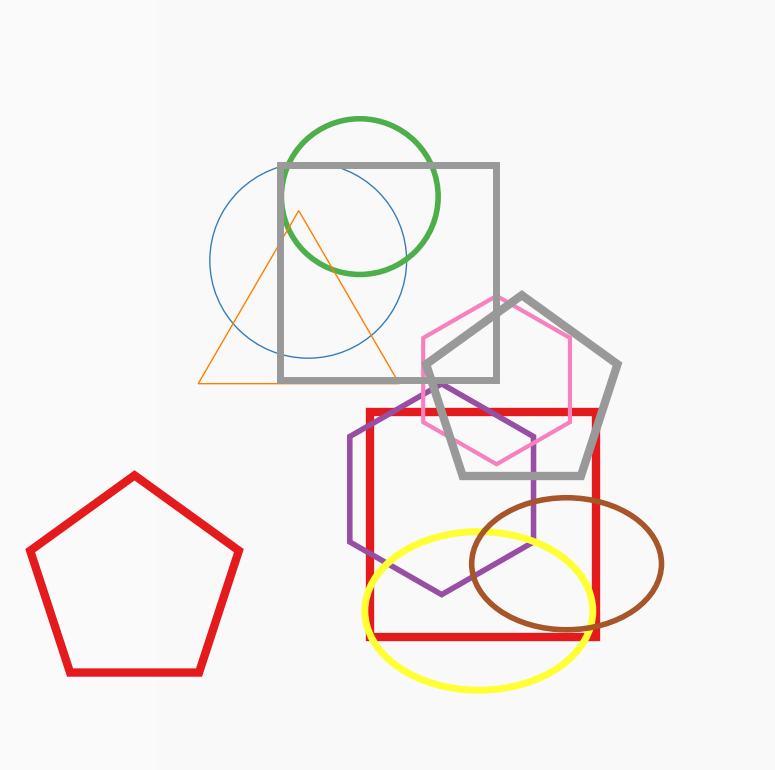[{"shape": "pentagon", "thickness": 3, "radius": 0.71, "center": [0.174, 0.241]}, {"shape": "square", "thickness": 3, "radius": 0.73, "center": [0.623, 0.319]}, {"shape": "circle", "thickness": 0.5, "radius": 0.63, "center": [0.398, 0.662]}, {"shape": "circle", "thickness": 2, "radius": 0.51, "center": [0.464, 0.745]}, {"shape": "hexagon", "thickness": 2, "radius": 0.68, "center": [0.57, 0.365]}, {"shape": "triangle", "thickness": 0.5, "radius": 0.75, "center": [0.385, 0.577]}, {"shape": "oval", "thickness": 2.5, "radius": 0.74, "center": [0.618, 0.207]}, {"shape": "oval", "thickness": 2, "radius": 0.61, "center": [0.731, 0.268]}, {"shape": "hexagon", "thickness": 1.5, "radius": 0.55, "center": [0.641, 0.506]}, {"shape": "pentagon", "thickness": 3, "radius": 0.65, "center": [0.673, 0.487]}, {"shape": "square", "thickness": 2.5, "radius": 0.7, "center": [0.5, 0.646]}]